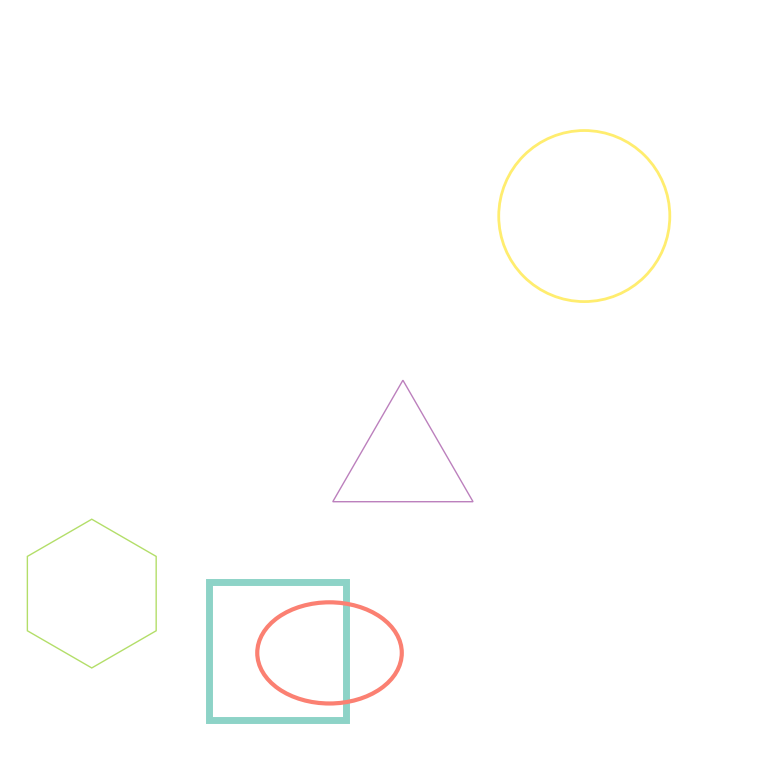[{"shape": "square", "thickness": 2.5, "radius": 0.45, "center": [0.36, 0.154]}, {"shape": "oval", "thickness": 1.5, "radius": 0.47, "center": [0.428, 0.152]}, {"shape": "hexagon", "thickness": 0.5, "radius": 0.48, "center": [0.119, 0.229]}, {"shape": "triangle", "thickness": 0.5, "radius": 0.53, "center": [0.523, 0.401]}, {"shape": "circle", "thickness": 1, "radius": 0.56, "center": [0.759, 0.719]}]